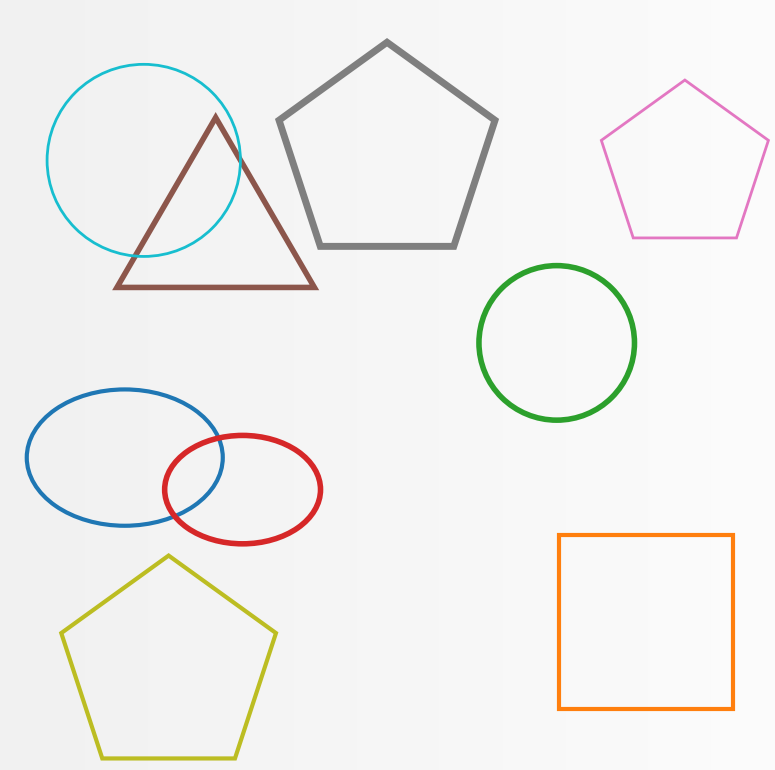[{"shape": "oval", "thickness": 1.5, "radius": 0.63, "center": [0.161, 0.406]}, {"shape": "square", "thickness": 1.5, "radius": 0.56, "center": [0.834, 0.192]}, {"shape": "circle", "thickness": 2, "radius": 0.5, "center": [0.718, 0.555]}, {"shape": "oval", "thickness": 2, "radius": 0.5, "center": [0.313, 0.364]}, {"shape": "triangle", "thickness": 2, "radius": 0.74, "center": [0.278, 0.7]}, {"shape": "pentagon", "thickness": 1, "radius": 0.57, "center": [0.884, 0.783]}, {"shape": "pentagon", "thickness": 2.5, "radius": 0.73, "center": [0.499, 0.799]}, {"shape": "pentagon", "thickness": 1.5, "radius": 0.73, "center": [0.218, 0.133]}, {"shape": "circle", "thickness": 1, "radius": 0.62, "center": [0.185, 0.792]}]